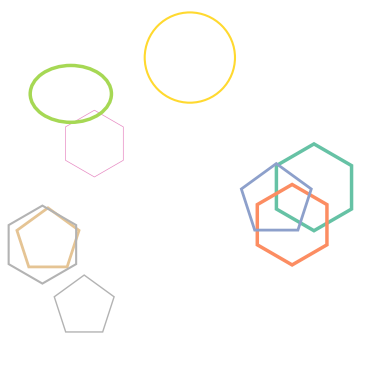[{"shape": "hexagon", "thickness": 2.5, "radius": 0.56, "center": [0.816, 0.513]}, {"shape": "hexagon", "thickness": 2.5, "radius": 0.52, "center": [0.759, 0.416]}, {"shape": "pentagon", "thickness": 2, "radius": 0.48, "center": [0.718, 0.48]}, {"shape": "hexagon", "thickness": 0.5, "radius": 0.43, "center": [0.245, 0.627]}, {"shape": "oval", "thickness": 2.5, "radius": 0.53, "center": [0.184, 0.756]}, {"shape": "circle", "thickness": 1.5, "radius": 0.59, "center": [0.493, 0.85]}, {"shape": "pentagon", "thickness": 2, "radius": 0.42, "center": [0.125, 0.375]}, {"shape": "pentagon", "thickness": 1, "radius": 0.41, "center": [0.219, 0.204]}, {"shape": "hexagon", "thickness": 1.5, "radius": 0.51, "center": [0.11, 0.365]}]